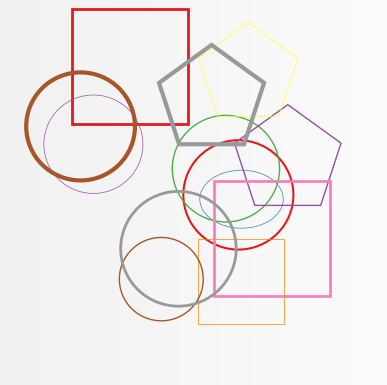[{"shape": "square", "thickness": 2, "radius": 0.75, "center": [0.335, 0.827]}, {"shape": "circle", "thickness": 1.5, "radius": 0.71, "center": [0.615, 0.494]}, {"shape": "oval", "thickness": 0.5, "radius": 0.54, "center": [0.623, 0.483]}, {"shape": "circle", "thickness": 1, "radius": 0.69, "center": [0.583, 0.562]}, {"shape": "pentagon", "thickness": 1, "radius": 0.72, "center": [0.743, 0.583]}, {"shape": "circle", "thickness": 0.5, "radius": 0.64, "center": [0.241, 0.625]}, {"shape": "square", "thickness": 0.5, "radius": 0.55, "center": [0.622, 0.268]}, {"shape": "pentagon", "thickness": 0.5, "radius": 0.67, "center": [0.64, 0.807]}, {"shape": "circle", "thickness": 3, "radius": 0.7, "center": [0.208, 0.672]}, {"shape": "circle", "thickness": 1, "radius": 0.54, "center": [0.416, 0.275]}, {"shape": "square", "thickness": 2, "radius": 0.75, "center": [0.703, 0.381]}, {"shape": "pentagon", "thickness": 3, "radius": 0.71, "center": [0.546, 0.741]}, {"shape": "circle", "thickness": 2, "radius": 0.75, "center": [0.46, 0.354]}]